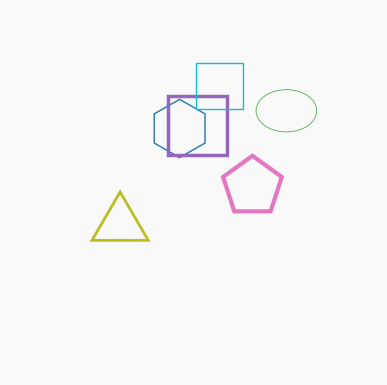[{"shape": "hexagon", "thickness": 1, "radius": 0.38, "center": [0.464, 0.666]}, {"shape": "oval", "thickness": 0.5, "radius": 0.39, "center": [0.739, 0.712]}, {"shape": "square", "thickness": 2.5, "radius": 0.38, "center": [0.509, 0.673]}, {"shape": "pentagon", "thickness": 3, "radius": 0.4, "center": [0.651, 0.516]}, {"shape": "triangle", "thickness": 2, "radius": 0.42, "center": [0.31, 0.418]}, {"shape": "square", "thickness": 1, "radius": 0.3, "center": [0.567, 0.776]}]